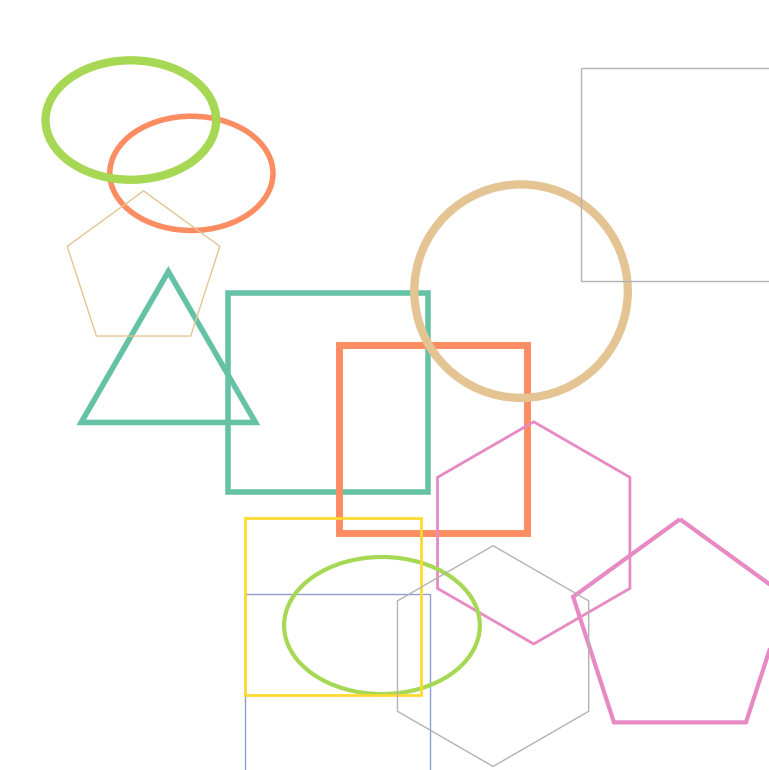[{"shape": "square", "thickness": 2, "radius": 0.65, "center": [0.426, 0.49]}, {"shape": "triangle", "thickness": 2, "radius": 0.65, "center": [0.219, 0.517]}, {"shape": "oval", "thickness": 2, "radius": 0.53, "center": [0.249, 0.775]}, {"shape": "square", "thickness": 2.5, "radius": 0.61, "center": [0.562, 0.43]}, {"shape": "square", "thickness": 0.5, "radius": 0.6, "center": [0.438, 0.108]}, {"shape": "pentagon", "thickness": 1.5, "radius": 0.73, "center": [0.883, 0.18]}, {"shape": "hexagon", "thickness": 1, "radius": 0.72, "center": [0.693, 0.308]}, {"shape": "oval", "thickness": 1.5, "radius": 0.64, "center": [0.496, 0.188]}, {"shape": "oval", "thickness": 3, "radius": 0.55, "center": [0.17, 0.844]}, {"shape": "square", "thickness": 1, "radius": 0.57, "center": [0.433, 0.213]}, {"shape": "circle", "thickness": 3, "radius": 0.69, "center": [0.677, 0.622]}, {"shape": "pentagon", "thickness": 0.5, "radius": 0.52, "center": [0.186, 0.648]}, {"shape": "hexagon", "thickness": 0.5, "radius": 0.72, "center": [0.64, 0.148]}, {"shape": "square", "thickness": 0.5, "radius": 0.69, "center": [0.893, 0.773]}]